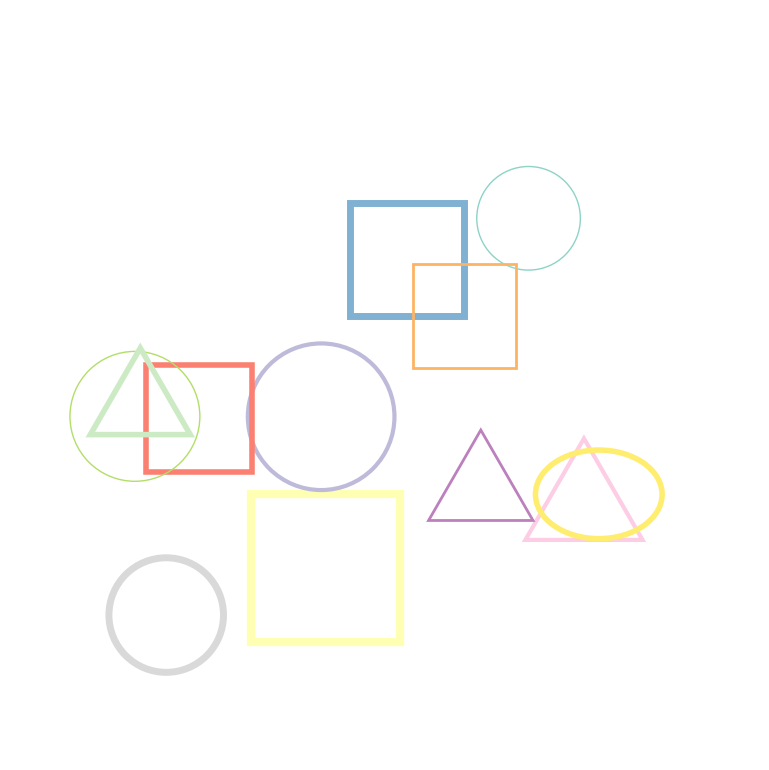[{"shape": "circle", "thickness": 0.5, "radius": 0.34, "center": [0.686, 0.716]}, {"shape": "square", "thickness": 3, "radius": 0.48, "center": [0.422, 0.262]}, {"shape": "circle", "thickness": 1.5, "radius": 0.48, "center": [0.417, 0.459]}, {"shape": "square", "thickness": 2, "radius": 0.35, "center": [0.258, 0.457]}, {"shape": "square", "thickness": 2.5, "radius": 0.37, "center": [0.529, 0.663]}, {"shape": "square", "thickness": 1, "radius": 0.34, "center": [0.603, 0.59]}, {"shape": "circle", "thickness": 0.5, "radius": 0.42, "center": [0.175, 0.459]}, {"shape": "triangle", "thickness": 1.5, "radius": 0.44, "center": [0.758, 0.343]}, {"shape": "circle", "thickness": 2.5, "radius": 0.37, "center": [0.216, 0.201]}, {"shape": "triangle", "thickness": 1, "radius": 0.39, "center": [0.624, 0.363]}, {"shape": "triangle", "thickness": 2, "radius": 0.37, "center": [0.182, 0.473]}, {"shape": "oval", "thickness": 2, "radius": 0.41, "center": [0.778, 0.358]}]